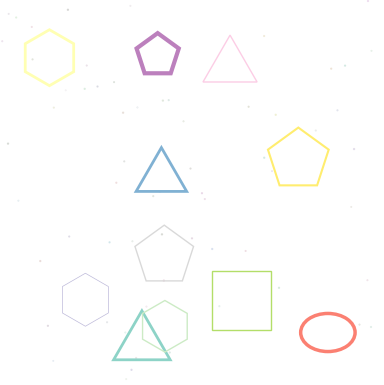[{"shape": "triangle", "thickness": 2, "radius": 0.42, "center": [0.369, 0.108]}, {"shape": "hexagon", "thickness": 2, "radius": 0.36, "center": [0.128, 0.85]}, {"shape": "hexagon", "thickness": 0.5, "radius": 0.34, "center": [0.222, 0.221]}, {"shape": "oval", "thickness": 2.5, "radius": 0.35, "center": [0.852, 0.136]}, {"shape": "triangle", "thickness": 2, "radius": 0.38, "center": [0.419, 0.541]}, {"shape": "square", "thickness": 1, "radius": 0.38, "center": [0.628, 0.219]}, {"shape": "triangle", "thickness": 1, "radius": 0.41, "center": [0.598, 0.828]}, {"shape": "pentagon", "thickness": 1, "radius": 0.4, "center": [0.427, 0.335]}, {"shape": "pentagon", "thickness": 3, "radius": 0.29, "center": [0.41, 0.856]}, {"shape": "hexagon", "thickness": 1, "radius": 0.33, "center": [0.428, 0.153]}, {"shape": "pentagon", "thickness": 1.5, "radius": 0.41, "center": [0.775, 0.586]}]